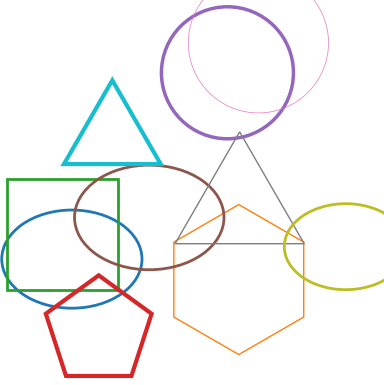[{"shape": "oval", "thickness": 2, "radius": 0.91, "center": [0.187, 0.327]}, {"shape": "hexagon", "thickness": 1, "radius": 0.97, "center": [0.62, 0.274]}, {"shape": "square", "thickness": 2, "radius": 0.72, "center": [0.162, 0.392]}, {"shape": "pentagon", "thickness": 3, "radius": 0.72, "center": [0.256, 0.14]}, {"shape": "circle", "thickness": 2.5, "radius": 0.86, "center": [0.591, 0.811]}, {"shape": "oval", "thickness": 2, "radius": 0.97, "center": [0.388, 0.435]}, {"shape": "circle", "thickness": 0.5, "radius": 0.91, "center": [0.671, 0.889]}, {"shape": "triangle", "thickness": 1, "radius": 0.97, "center": [0.622, 0.464]}, {"shape": "oval", "thickness": 2, "radius": 0.8, "center": [0.898, 0.359]}, {"shape": "triangle", "thickness": 3, "radius": 0.73, "center": [0.292, 0.646]}]